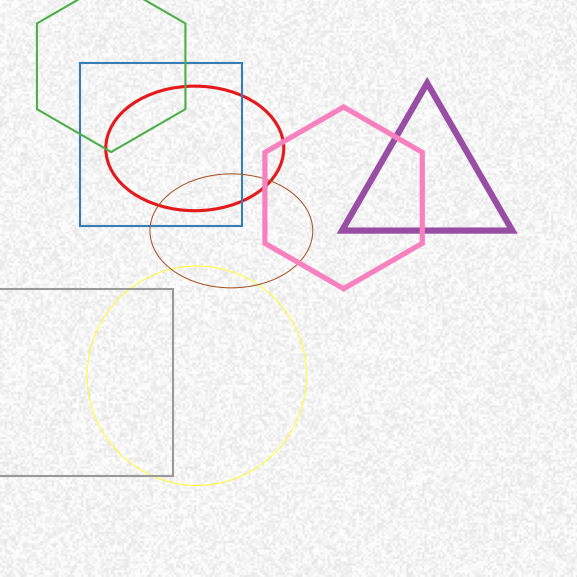[{"shape": "oval", "thickness": 1.5, "radius": 0.77, "center": [0.337, 0.742]}, {"shape": "square", "thickness": 1, "radius": 0.7, "center": [0.278, 0.749]}, {"shape": "hexagon", "thickness": 1, "radius": 0.74, "center": [0.193, 0.884]}, {"shape": "triangle", "thickness": 3, "radius": 0.85, "center": [0.74, 0.685]}, {"shape": "circle", "thickness": 0.5, "radius": 0.95, "center": [0.341, 0.349]}, {"shape": "oval", "thickness": 0.5, "radius": 0.7, "center": [0.401, 0.599]}, {"shape": "hexagon", "thickness": 2.5, "radius": 0.79, "center": [0.595, 0.657]}, {"shape": "square", "thickness": 1, "radius": 0.81, "center": [0.138, 0.337]}]